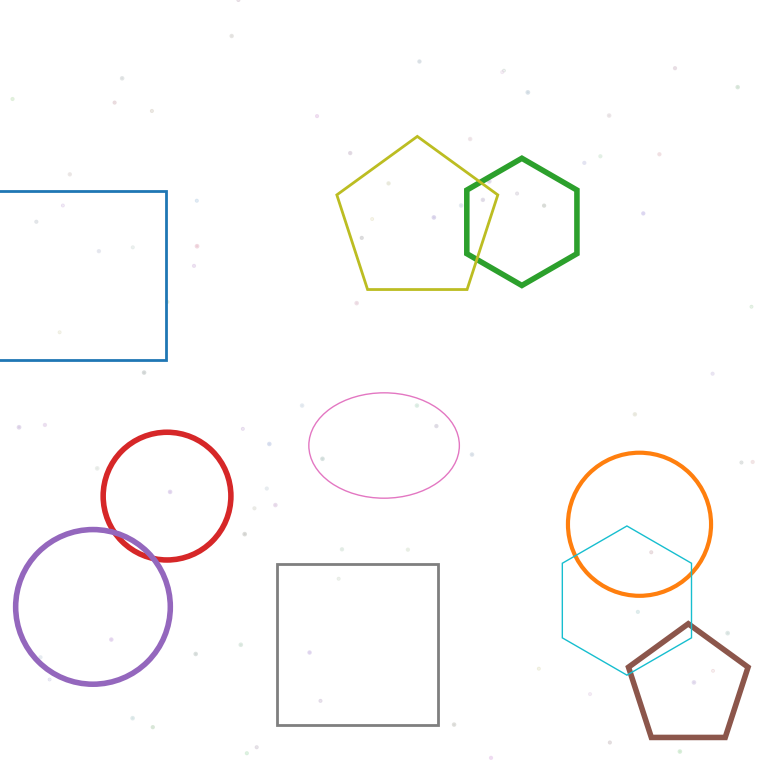[{"shape": "square", "thickness": 1, "radius": 0.55, "center": [0.105, 0.642]}, {"shape": "circle", "thickness": 1.5, "radius": 0.46, "center": [0.831, 0.319]}, {"shape": "hexagon", "thickness": 2, "radius": 0.41, "center": [0.678, 0.712]}, {"shape": "circle", "thickness": 2, "radius": 0.41, "center": [0.217, 0.356]}, {"shape": "circle", "thickness": 2, "radius": 0.5, "center": [0.121, 0.212]}, {"shape": "pentagon", "thickness": 2, "radius": 0.41, "center": [0.894, 0.108]}, {"shape": "oval", "thickness": 0.5, "radius": 0.49, "center": [0.499, 0.421]}, {"shape": "square", "thickness": 1, "radius": 0.52, "center": [0.464, 0.163]}, {"shape": "pentagon", "thickness": 1, "radius": 0.55, "center": [0.542, 0.713]}, {"shape": "hexagon", "thickness": 0.5, "radius": 0.48, "center": [0.814, 0.22]}]